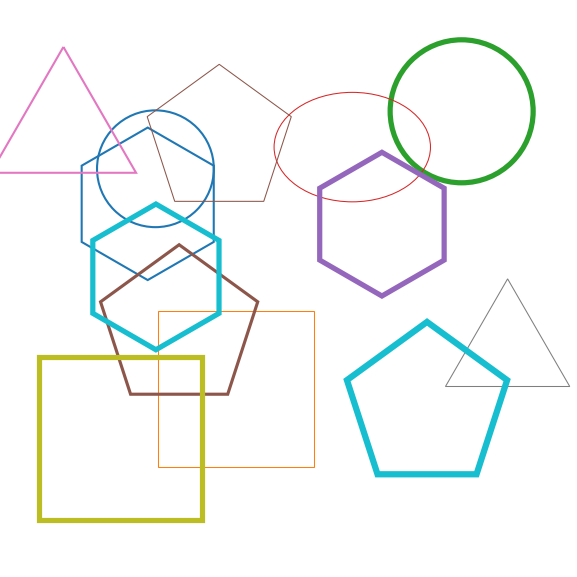[{"shape": "hexagon", "thickness": 1, "radius": 0.66, "center": [0.256, 0.646]}, {"shape": "circle", "thickness": 1, "radius": 0.51, "center": [0.269, 0.707]}, {"shape": "square", "thickness": 0.5, "radius": 0.68, "center": [0.409, 0.325]}, {"shape": "circle", "thickness": 2.5, "radius": 0.62, "center": [0.799, 0.806]}, {"shape": "oval", "thickness": 0.5, "radius": 0.68, "center": [0.61, 0.744]}, {"shape": "hexagon", "thickness": 2.5, "radius": 0.62, "center": [0.661, 0.611]}, {"shape": "pentagon", "thickness": 1.5, "radius": 0.72, "center": [0.31, 0.432]}, {"shape": "pentagon", "thickness": 0.5, "radius": 0.66, "center": [0.38, 0.757]}, {"shape": "triangle", "thickness": 1, "radius": 0.73, "center": [0.11, 0.773]}, {"shape": "triangle", "thickness": 0.5, "radius": 0.62, "center": [0.879, 0.392]}, {"shape": "square", "thickness": 2.5, "radius": 0.7, "center": [0.209, 0.24]}, {"shape": "pentagon", "thickness": 3, "radius": 0.73, "center": [0.739, 0.296]}, {"shape": "hexagon", "thickness": 2.5, "radius": 0.63, "center": [0.27, 0.52]}]